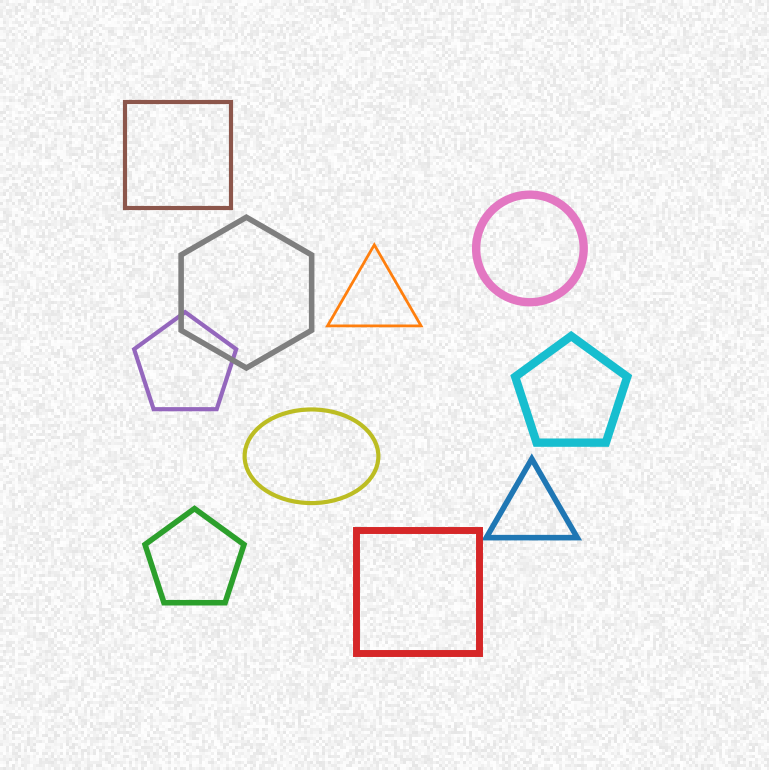[{"shape": "triangle", "thickness": 2, "radius": 0.34, "center": [0.691, 0.336]}, {"shape": "triangle", "thickness": 1, "radius": 0.35, "center": [0.486, 0.612]}, {"shape": "pentagon", "thickness": 2, "radius": 0.34, "center": [0.253, 0.272]}, {"shape": "square", "thickness": 2.5, "radius": 0.4, "center": [0.542, 0.232]}, {"shape": "pentagon", "thickness": 1.5, "radius": 0.35, "center": [0.24, 0.525]}, {"shape": "square", "thickness": 1.5, "radius": 0.34, "center": [0.232, 0.799]}, {"shape": "circle", "thickness": 3, "radius": 0.35, "center": [0.688, 0.677]}, {"shape": "hexagon", "thickness": 2, "radius": 0.49, "center": [0.32, 0.62]}, {"shape": "oval", "thickness": 1.5, "radius": 0.43, "center": [0.405, 0.407]}, {"shape": "pentagon", "thickness": 3, "radius": 0.38, "center": [0.742, 0.487]}]